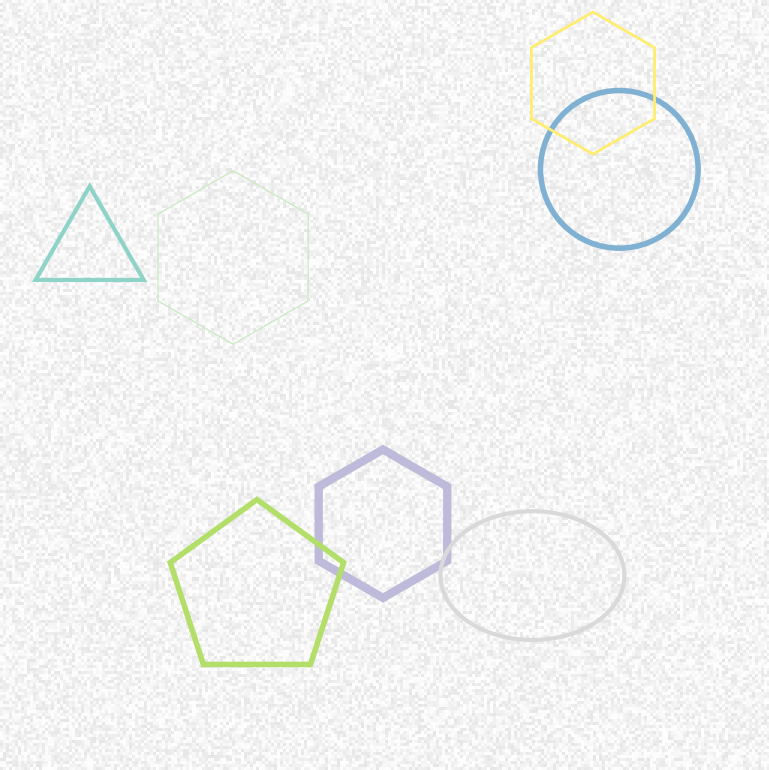[{"shape": "triangle", "thickness": 1.5, "radius": 0.41, "center": [0.116, 0.677]}, {"shape": "hexagon", "thickness": 3, "radius": 0.48, "center": [0.497, 0.32]}, {"shape": "circle", "thickness": 2, "radius": 0.51, "center": [0.804, 0.78]}, {"shape": "pentagon", "thickness": 2, "radius": 0.59, "center": [0.334, 0.233]}, {"shape": "oval", "thickness": 1.5, "radius": 0.6, "center": [0.691, 0.252]}, {"shape": "hexagon", "thickness": 0.5, "radius": 0.56, "center": [0.303, 0.666]}, {"shape": "hexagon", "thickness": 1, "radius": 0.46, "center": [0.77, 0.892]}]